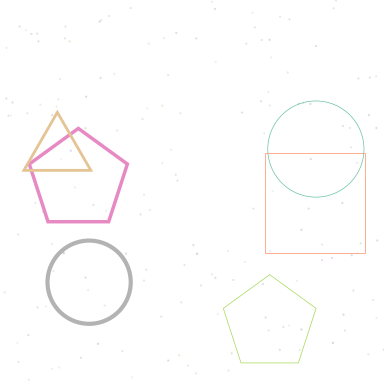[{"shape": "circle", "thickness": 0.5, "radius": 0.62, "center": [0.82, 0.613]}, {"shape": "square", "thickness": 0.5, "radius": 0.65, "center": [0.817, 0.474]}, {"shape": "pentagon", "thickness": 2.5, "radius": 0.67, "center": [0.203, 0.532]}, {"shape": "pentagon", "thickness": 0.5, "radius": 0.63, "center": [0.701, 0.16]}, {"shape": "triangle", "thickness": 2, "radius": 0.5, "center": [0.149, 0.608]}, {"shape": "circle", "thickness": 3, "radius": 0.54, "center": [0.231, 0.267]}]